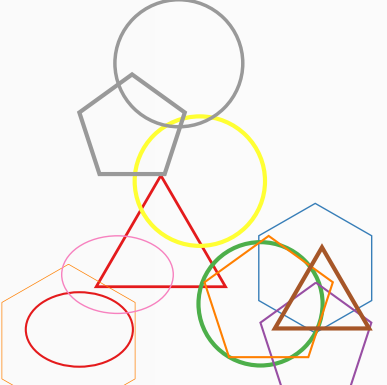[{"shape": "oval", "thickness": 1.5, "radius": 0.69, "center": [0.205, 0.144]}, {"shape": "triangle", "thickness": 2, "radius": 0.96, "center": [0.415, 0.352]}, {"shape": "hexagon", "thickness": 1, "radius": 0.84, "center": [0.814, 0.304]}, {"shape": "circle", "thickness": 3, "radius": 0.8, "center": [0.672, 0.211]}, {"shape": "pentagon", "thickness": 1.5, "radius": 0.75, "center": [0.815, 0.115]}, {"shape": "hexagon", "thickness": 0.5, "radius": 0.99, "center": [0.177, 0.115]}, {"shape": "pentagon", "thickness": 1.5, "radius": 0.87, "center": [0.693, 0.213]}, {"shape": "circle", "thickness": 3, "radius": 0.84, "center": [0.516, 0.53]}, {"shape": "triangle", "thickness": 3, "radius": 0.7, "center": [0.831, 0.217]}, {"shape": "oval", "thickness": 1, "radius": 0.72, "center": [0.303, 0.287]}, {"shape": "circle", "thickness": 2.5, "radius": 0.82, "center": [0.462, 0.836]}, {"shape": "pentagon", "thickness": 3, "radius": 0.72, "center": [0.341, 0.664]}]